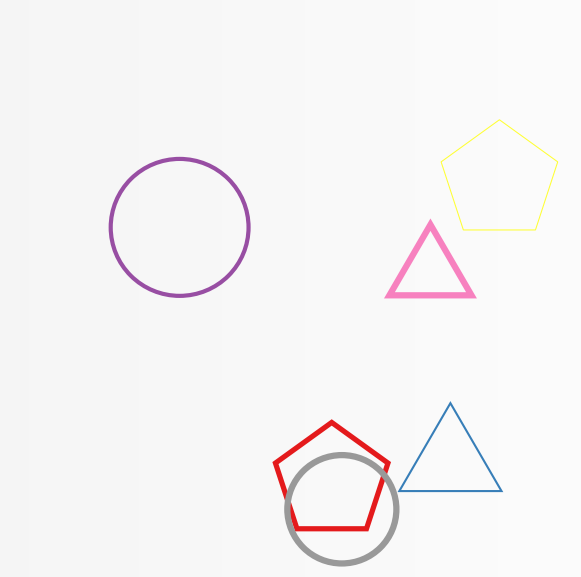[{"shape": "pentagon", "thickness": 2.5, "radius": 0.51, "center": [0.571, 0.166]}, {"shape": "triangle", "thickness": 1, "radius": 0.51, "center": [0.775, 0.2]}, {"shape": "circle", "thickness": 2, "radius": 0.59, "center": [0.309, 0.605]}, {"shape": "pentagon", "thickness": 0.5, "radius": 0.53, "center": [0.859, 0.686]}, {"shape": "triangle", "thickness": 3, "radius": 0.41, "center": [0.741, 0.529]}, {"shape": "circle", "thickness": 3, "radius": 0.47, "center": [0.588, 0.117]}]